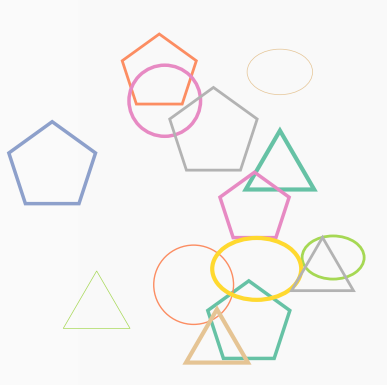[{"shape": "pentagon", "thickness": 2.5, "radius": 0.56, "center": [0.642, 0.159]}, {"shape": "triangle", "thickness": 3, "radius": 0.51, "center": [0.722, 0.559]}, {"shape": "circle", "thickness": 1, "radius": 0.51, "center": [0.5, 0.26]}, {"shape": "pentagon", "thickness": 2, "radius": 0.5, "center": [0.411, 0.811]}, {"shape": "pentagon", "thickness": 2.5, "radius": 0.59, "center": [0.135, 0.566]}, {"shape": "circle", "thickness": 2.5, "radius": 0.46, "center": [0.425, 0.738]}, {"shape": "pentagon", "thickness": 2.5, "radius": 0.47, "center": [0.657, 0.459]}, {"shape": "oval", "thickness": 2, "radius": 0.4, "center": [0.86, 0.331]}, {"shape": "triangle", "thickness": 0.5, "radius": 0.5, "center": [0.249, 0.197]}, {"shape": "oval", "thickness": 3, "radius": 0.57, "center": [0.663, 0.302]}, {"shape": "triangle", "thickness": 3, "radius": 0.46, "center": [0.56, 0.104]}, {"shape": "oval", "thickness": 0.5, "radius": 0.42, "center": [0.722, 0.813]}, {"shape": "pentagon", "thickness": 2, "radius": 0.59, "center": [0.551, 0.654]}, {"shape": "triangle", "thickness": 2, "radius": 0.46, "center": [0.832, 0.291]}]